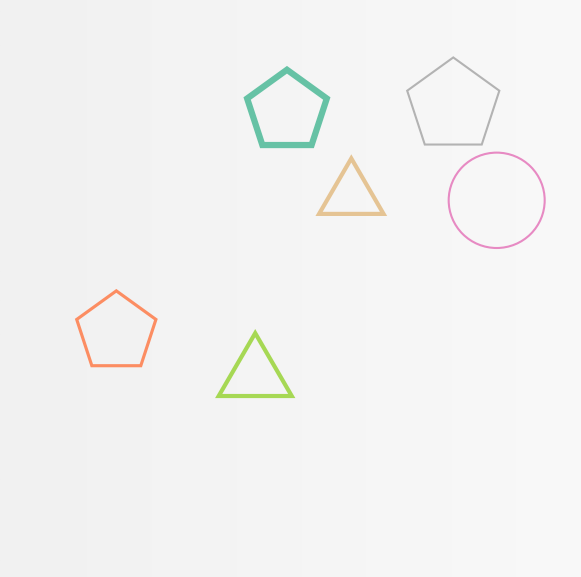[{"shape": "pentagon", "thickness": 3, "radius": 0.36, "center": [0.494, 0.806]}, {"shape": "pentagon", "thickness": 1.5, "radius": 0.36, "center": [0.2, 0.424]}, {"shape": "circle", "thickness": 1, "radius": 0.41, "center": [0.855, 0.652]}, {"shape": "triangle", "thickness": 2, "radius": 0.36, "center": [0.439, 0.35]}, {"shape": "triangle", "thickness": 2, "radius": 0.32, "center": [0.604, 0.661]}, {"shape": "pentagon", "thickness": 1, "radius": 0.42, "center": [0.78, 0.816]}]